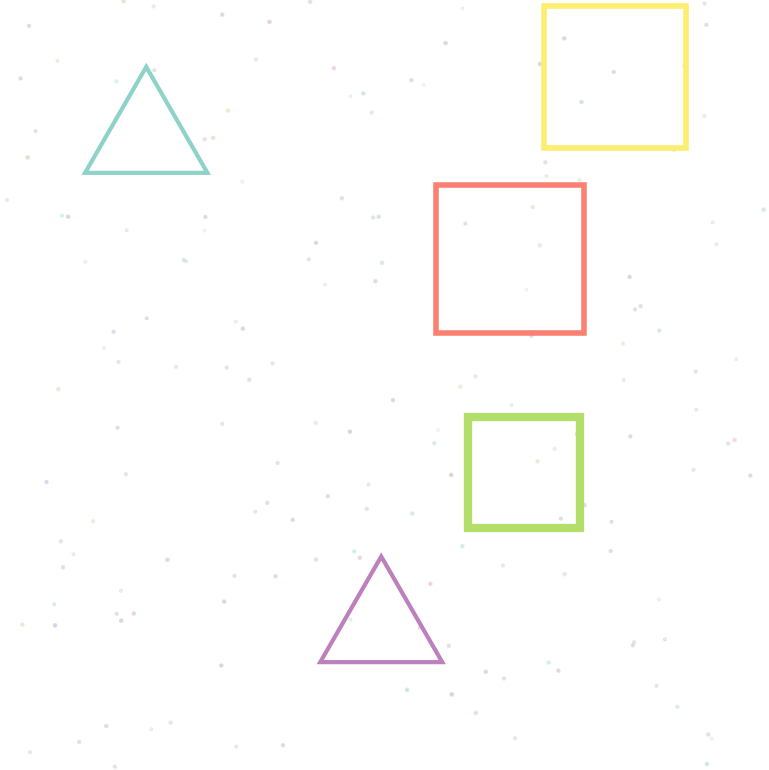[{"shape": "triangle", "thickness": 1.5, "radius": 0.46, "center": [0.19, 0.821]}, {"shape": "square", "thickness": 2, "radius": 0.48, "center": [0.662, 0.663]}, {"shape": "square", "thickness": 3, "radius": 0.36, "center": [0.681, 0.386]}, {"shape": "triangle", "thickness": 1.5, "radius": 0.46, "center": [0.495, 0.186]}, {"shape": "square", "thickness": 2, "radius": 0.46, "center": [0.799, 0.9]}]